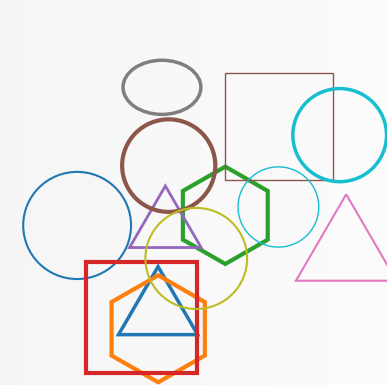[{"shape": "triangle", "thickness": 2.5, "radius": 0.59, "center": [0.408, 0.19]}, {"shape": "circle", "thickness": 1.5, "radius": 0.7, "center": [0.199, 0.414]}, {"shape": "hexagon", "thickness": 3, "radius": 0.69, "center": [0.408, 0.146]}, {"shape": "hexagon", "thickness": 3, "radius": 0.63, "center": [0.581, 0.441]}, {"shape": "square", "thickness": 3, "radius": 0.72, "center": [0.364, 0.175]}, {"shape": "triangle", "thickness": 2, "radius": 0.53, "center": [0.427, 0.41]}, {"shape": "circle", "thickness": 3, "radius": 0.6, "center": [0.435, 0.57]}, {"shape": "square", "thickness": 1, "radius": 0.69, "center": [0.72, 0.671]}, {"shape": "triangle", "thickness": 1.5, "radius": 0.75, "center": [0.893, 0.346]}, {"shape": "oval", "thickness": 2.5, "radius": 0.5, "center": [0.418, 0.773]}, {"shape": "circle", "thickness": 1.5, "radius": 0.66, "center": [0.506, 0.329]}, {"shape": "circle", "thickness": 1, "radius": 0.52, "center": [0.718, 0.462]}, {"shape": "circle", "thickness": 2.5, "radius": 0.6, "center": [0.877, 0.649]}]